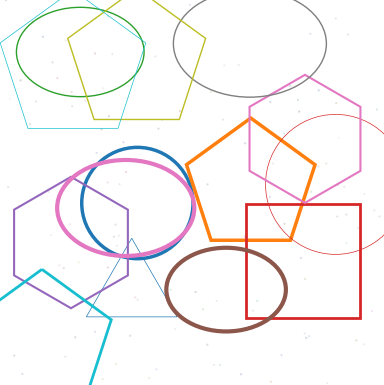[{"shape": "circle", "thickness": 2.5, "radius": 0.72, "center": [0.357, 0.473]}, {"shape": "triangle", "thickness": 0.5, "radius": 0.68, "center": [0.342, 0.245]}, {"shape": "pentagon", "thickness": 2.5, "radius": 0.88, "center": [0.651, 0.518]}, {"shape": "oval", "thickness": 1, "radius": 0.83, "center": [0.208, 0.865]}, {"shape": "square", "thickness": 2, "radius": 0.74, "center": [0.787, 0.322]}, {"shape": "circle", "thickness": 0.5, "radius": 0.91, "center": [0.871, 0.521]}, {"shape": "hexagon", "thickness": 1.5, "radius": 0.85, "center": [0.184, 0.37]}, {"shape": "oval", "thickness": 3, "radius": 0.78, "center": [0.587, 0.248]}, {"shape": "oval", "thickness": 3, "radius": 0.89, "center": [0.327, 0.46]}, {"shape": "hexagon", "thickness": 1.5, "radius": 0.83, "center": [0.792, 0.639]}, {"shape": "oval", "thickness": 1, "radius": 0.99, "center": [0.649, 0.887]}, {"shape": "pentagon", "thickness": 1, "radius": 0.94, "center": [0.355, 0.842]}, {"shape": "pentagon", "thickness": 0.5, "radius": 0.99, "center": [0.19, 0.827]}, {"shape": "pentagon", "thickness": 2, "radius": 0.95, "center": [0.109, 0.111]}]